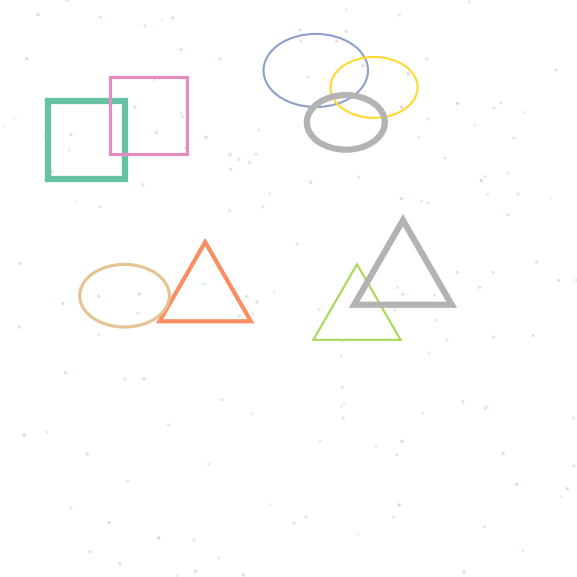[{"shape": "square", "thickness": 3, "radius": 0.34, "center": [0.15, 0.756]}, {"shape": "triangle", "thickness": 2, "radius": 0.46, "center": [0.355, 0.489]}, {"shape": "oval", "thickness": 1, "radius": 0.45, "center": [0.547, 0.877]}, {"shape": "square", "thickness": 1.5, "radius": 0.33, "center": [0.257, 0.799]}, {"shape": "triangle", "thickness": 1, "radius": 0.44, "center": [0.618, 0.454]}, {"shape": "oval", "thickness": 1, "radius": 0.38, "center": [0.648, 0.848]}, {"shape": "oval", "thickness": 1.5, "radius": 0.39, "center": [0.216, 0.487]}, {"shape": "oval", "thickness": 3, "radius": 0.34, "center": [0.599, 0.787]}, {"shape": "triangle", "thickness": 3, "radius": 0.49, "center": [0.698, 0.52]}]